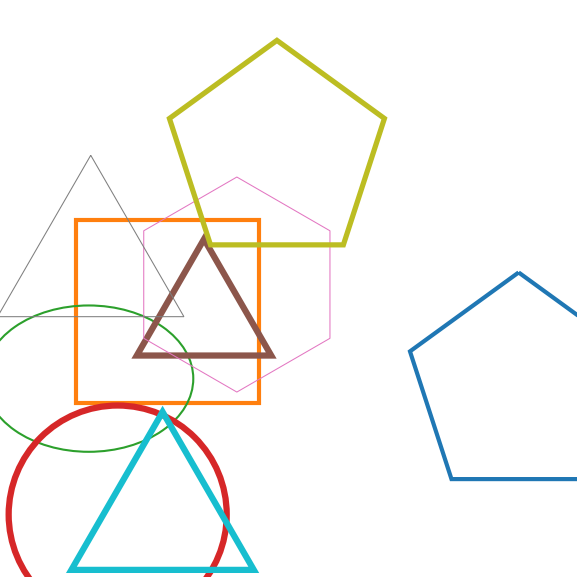[{"shape": "pentagon", "thickness": 2, "radius": 0.99, "center": [0.898, 0.33]}, {"shape": "square", "thickness": 2, "radius": 0.79, "center": [0.291, 0.46]}, {"shape": "oval", "thickness": 1, "radius": 0.9, "center": [0.154, 0.343]}, {"shape": "circle", "thickness": 3, "radius": 0.94, "center": [0.204, 0.108]}, {"shape": "triangle", "thickness": 3, "radius": 0.67, "center": [0.353, 0.451]}, {"shape": "hexagon", "thickness": 0.5, "radius": 0.93, "center": [0.41, 0.506]}, {"shape": "triangle", "thickness": 0.5, "radius": 0.93, "center": [0.157, 0.544]}, {"shape": "pentagon", "thickness": 2.5, "radius": 0.98, "center": [0.48, 0.733]}, {"shape": "triangle", "thickness": 3, "radius": 0.91, "center": [0.282, 0.103]}]